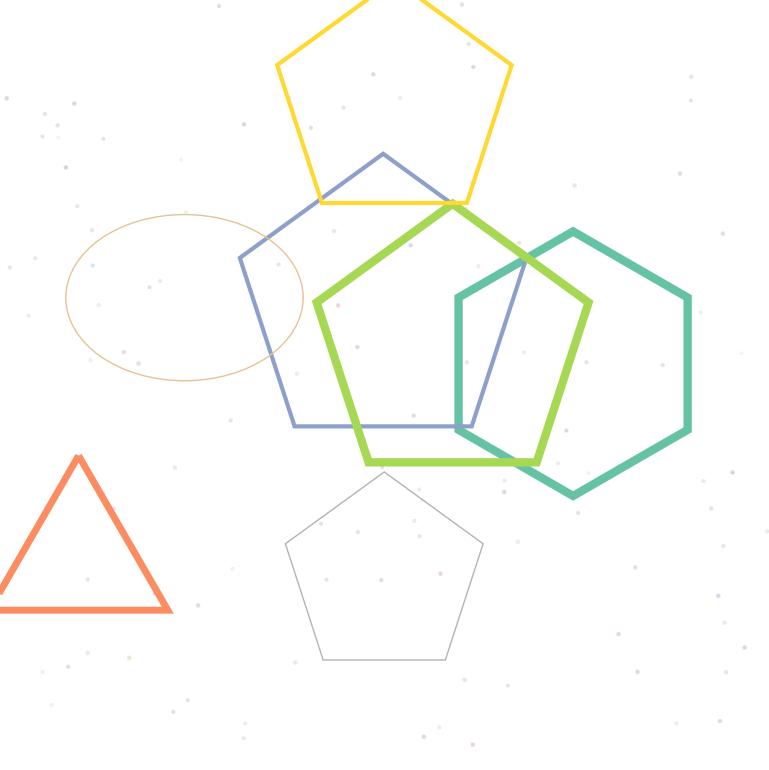[{"shape": "hexagon", "thickness": 3, "radius": 0.86, "center": [0.744, 0.528]}, {"shape": "triangle", "thickness": 2.5, "radius": 0.67, "center": [0.102, 0.274]}, {"shape": "pentagon", "thickness": 1.5, "radius": 0.98, "center": [0.498, 0.605]}, {"shape": "pentagon", "thickness": 3, "radius": 0.93, "center": [0.588, 0.55]}, {"shape": "pentagon", "thickness": 1.5, "radius": 0.8, "center": [0.512, 0.866]}, {"shape": "oval", "thickness": 0.5, "radius": 0.77, "center": [0.24, 0.613]}, {"shape": "pentagon", "thickness": 0.5, "radius": 0.67, "center": [0.499, 0.252]}]